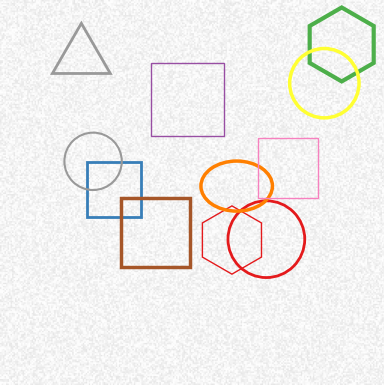[{"shape": "circle", "thickness": 2, "radius": 0.5, "center": [0.692, 0.379]}, {"shape": "hexagon", "thickness": 1, "radius": 0.44, "center": [0.602, 0.377]}, {"shape": "square", "thickness": 2, "radius": 0.35, "center": [0.296, 0.508]}, {"shape": "hexagon", "thickness": 3, "radius": 0.48, "center": [0.887, 0.885]}, {"shape": "square", "thickness": 1, "radius": 0.47, "center": [0.487, 0.741]}, {"shape": "oval", "thickness": 2.5, "radius": 0.46, "center": [0.615, 0.517]}, {"shape": "circle", "thickness": 2.5, "radius": 0.45, "center": [0.842, 0.784]}, {"shape": "square", "thickness": 2.5, "radius": 0.44, "center": [0.404, 0.396]}, {"shape": "square", "thickness": 1, "radius": 0.39, "center": [0.748, 0.564]}, {"shape": "triangle", "thickness": 2, "radius": 0.43, "center": [0.211, 0.853]}, {"shape": "circle", "thickness": 1.5, "radius": 0.37, "center": [0.242, 0.581]}]